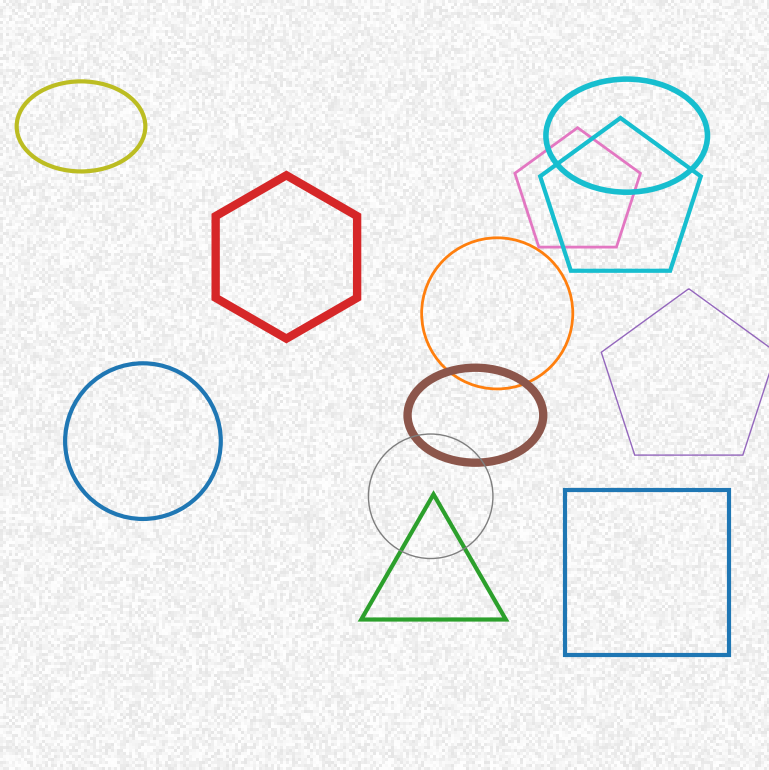[{"shape": "circle", "thickness": 1.5, "radius": 0.51, "center": [0.186, 0.427]}, {"shape": "square", "thickness": 1.5, "radius": 0.53, "center": [0.84, 0.256]}, {"shape": "circle", "thickness": 1, "radius": 0.49, "center": [0.646, 0.593]}, {"shape": "triangle", "thickness": 1.5, "radius": 0.54, "center": [0.563, 0.25]}, {"shape": "hexagon", "thickness": 3, "radius": 0.53, "center": [0.372, 0.666]}, {"shape": "pentagon", "thickness": 0.5, "radius": 0.6, "center": [0.895, 0.506]}, {"shape": "oval", "thickness": 3, "radius": 0.44, "center": [0.617, 0.461]}, {"shape": "pentagon", "thickness": 1, "radius": 0.43, "center": [0.75, 0.748]}, {"shape": "circle", "thickness": 0.5, "radius": 0.4, "center": [0.559, 0.355]}, {"shape": "oval", "thickness": 1.5, "radius": 0.42, "center": [0.105, 0.836]}, {"shape": "pentagon", "thickness": 1.5, "radius": 0.55, "center": [0.806, 0.737]}, {"shape": "oval", "thickness": 2, "radius": 0.52, "center": [0.814, 0.824]}]